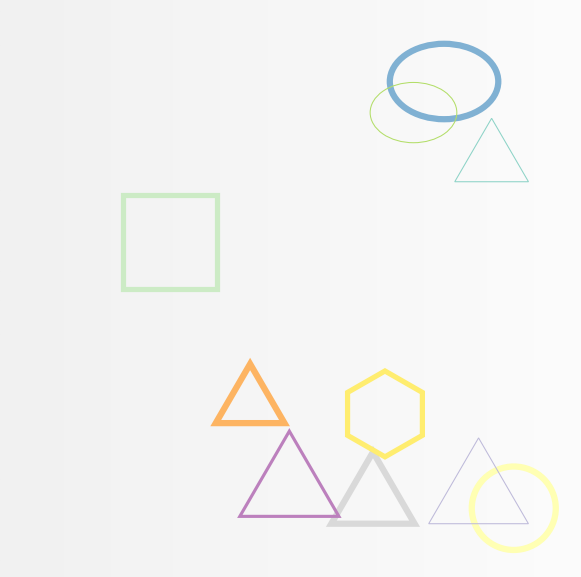[{"shape": "triangle", "thickness": 0.5, "radius": 0.37, "center": [0.846, 0.721]}, {"shape": "circle", "thickness": 3, "radius": 0.36, "center": [0.884, 0.119]}, {"shape": "triangle", "thickness": 0.5, "radius": 0.5, "center": [0.823, 0.142]}, {"shape": "oval", "thickness": 3, "radius": 0.47, "center": [0.764, 0.858]}, {"shape": "triangle", "thickness": 3, "radius": 0.34, "center": [0.43, 0.301]}, {"shape": "oval", "thickness": 0.5, "radius": 0.37, "center": [0.711, 0.804]}, {"shape": "triangle", "thickness": 3, "radius": 0.41, "center": [0.642, 0.134]}, {"shape": "triangle", "thickness": 1.5, "radius": 0.49, "center": [0.498, 0.154]}, {"shape": "square", "thickness": 2.5, "radius": 0.4, "center": [0.293, 0.58]}, {"shape": "hexagon", "thickness": 2.5, "radius": 0.37, "center": [0.662, 0.282]}]